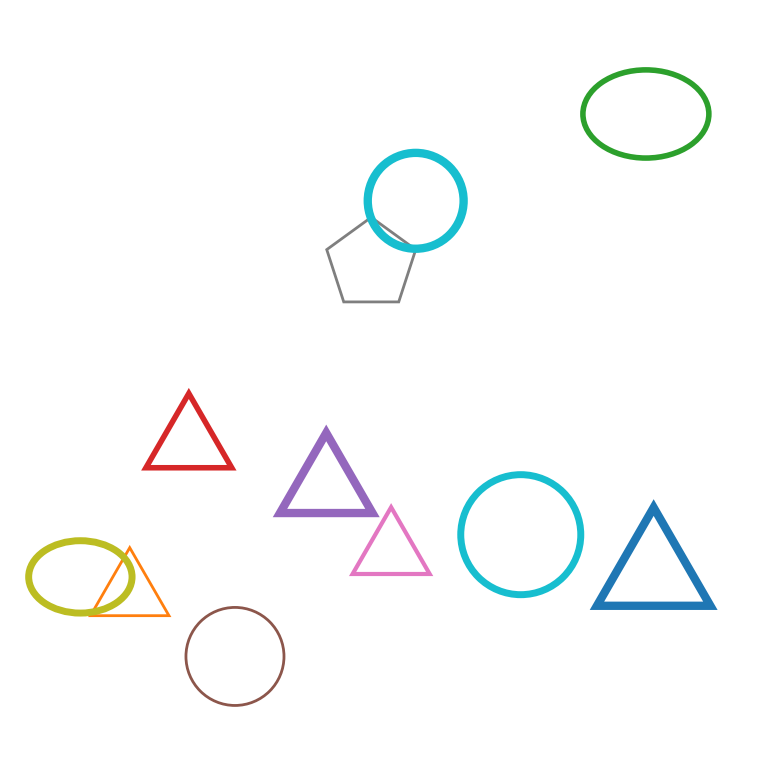[{"shape": "triangle", "thickness": 3, "radius": 0.43, "center": [0.849, 0.256]}, {"shape": "triangle", "thickness": 1, "radius": 0.29, "center": [0.168, 0.23]}, {"shape": "oval", "thickness": 2, "radius": 0.41, "center": [0.839, 0.852]}, {"shape": "triangle", "thickness": 2, "radius": 0.32, "center": [0.245, 0.425]}, {"shape": "triangle", "thickness": 3, "radius": 0.35, "center": [0.424, 0.368]}, {"shape": "circle", "thickness": 1, "radius": 0.32, "center": [0.305, 0.147]}, {"shape": "triangle", "thickness": 1.5, "radius": 0.29, "center": [0.508, 0.283]}, {"shape": "pentagon", "thickness": 1, "radius": 0.3, "center": [0.482, 0.657]}, {"shape": "oval", "thickness": 2.5, "radius": 0.34, "center": [0.104, 0.251]}, {"shape": "circle", "thickness": 2.5, "radius": 0.39, "center": [0.676, 0.306]}, {"shape": "circle", "thickness": 3, "radius": 0.31, "center": [0.54, 0.739]}]